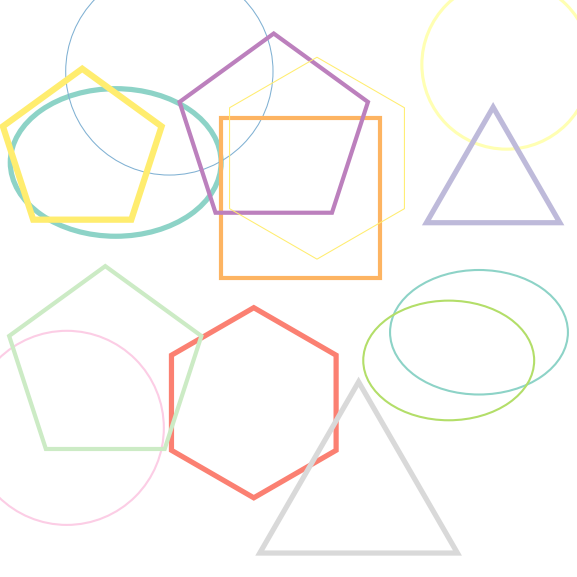[{"shape": "oval", "thickness": 2.5, "radius": 0.91, "center": [0.2, 0.718]}, {"shape": "oval", "thickness": 1, "radius": 0.77, "center": [0.829, 0.424]}, {"shape": "circle", "thickness": 1.5, "radius": 0.73, "center": [0.877, 0.887]}, {"shape": "triangle", "thickness": 2.5, "radius": 0.67, "center": [0.854, 0.68]}, {"shape": "hexagon", "thickness": 2.5, "radius": 0.82, "center": [0.439, 0.302]}, {"shape": "circle", "thickness": 0.5, "radius": 0.9, "center": [0.293, 0.876]}, {"shape": "square", "thickness": 2, "radius": 0.69, "center": [0.52, 0.656]}, {"shape": "oval", "thickness": 1, "radius": 0.74, "center": [0.777, 0.375]}, {"shape": "circle", "thickness": 1, "radius": 0.84, "center": [0.116, 0.258]}, {"shape": "triangle", "thickness": 2.5, "radius": 0.99, "center": [0.621, 0.14]}, {"shape": "pentagon", "thickness": 2, "radius": 0.86, "center": [0.474, 0.77]}, {"shape": "pentagon", "thickness": 2, "radius": 0.88, "center": [0.182, 0.363]}, {"shape": "hexagon", "thickness": 0.5, "radius": 0.87, "center": [0.549, 0.725]}, {"shape": "pentagon", "thickness": 3, "radius": 0.72, "center": [0.142, 0.736]}]